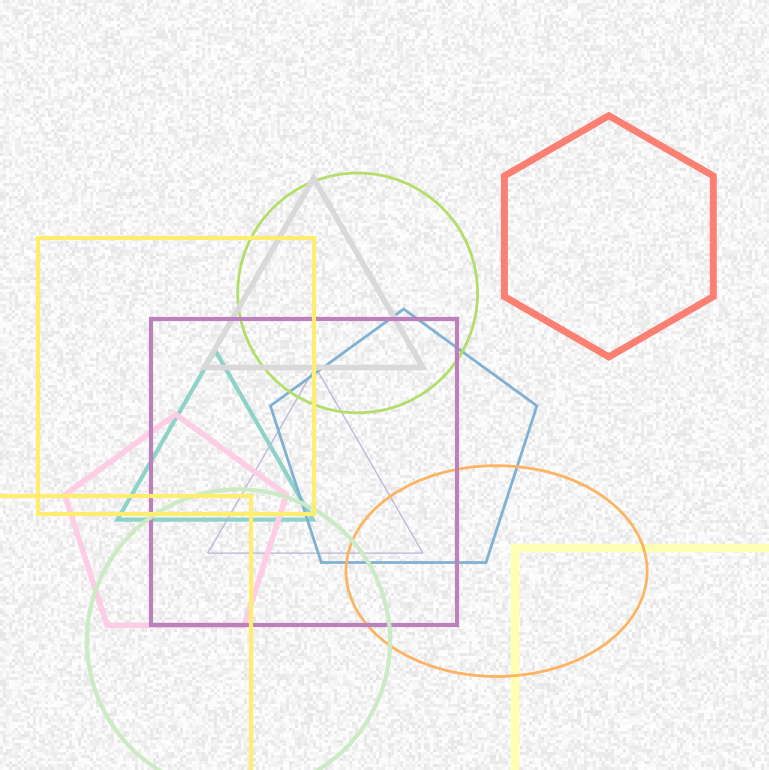[{"shape": "triangle", "thickness": 1.5, "radius": 0.73, "center": [0.279, 0.398]}, {"shape": "square", "thickness": 3, "radius": 0.92, "center": [0.852, 0.104]}, {"shape": "triangle", "thickness": 0.5, "radius": 0.81, "center": [0.41, 0.362]}, {"shape": "hexagon", "thickness": 2.5, "radius": 0.78, "center": [0.791, 0.693]}, {"shape": "pentagon", "thickness": 1, "radius": 0.91, "center": [0.524, 0.417]}, {"shape": "oval", "thickness": 1, "radius": 0.98, "center": [0.645, 0.258]}, {"shape": "circle", "thickness": 1, "radius": 0.78, "center": [0.465, 0.62]}, {"shape": "pentagon", "thickness": 2, "radius": 0.76, "center": [0.228, 0.31]}, {"shape": "triangle", "thickness": 2, "radius": 0.82, "center": [0.407, 0.605]}, {"shape": "square", "thickness": 1.5, "radius": 0.99, "center": [0.395, 0.387]}, {"shape": "circle", "thickness": 1.5, "radius": 0.98, "center": [0.31, 0.168]}, {"shape": "square", "thickness": 1.5, "radius": 0.94, "center": [0.137, 0.167]}, {"shape": "square", "thickness": 1.5, "radius": 0.9, "center": [0.228, 0.512]}]